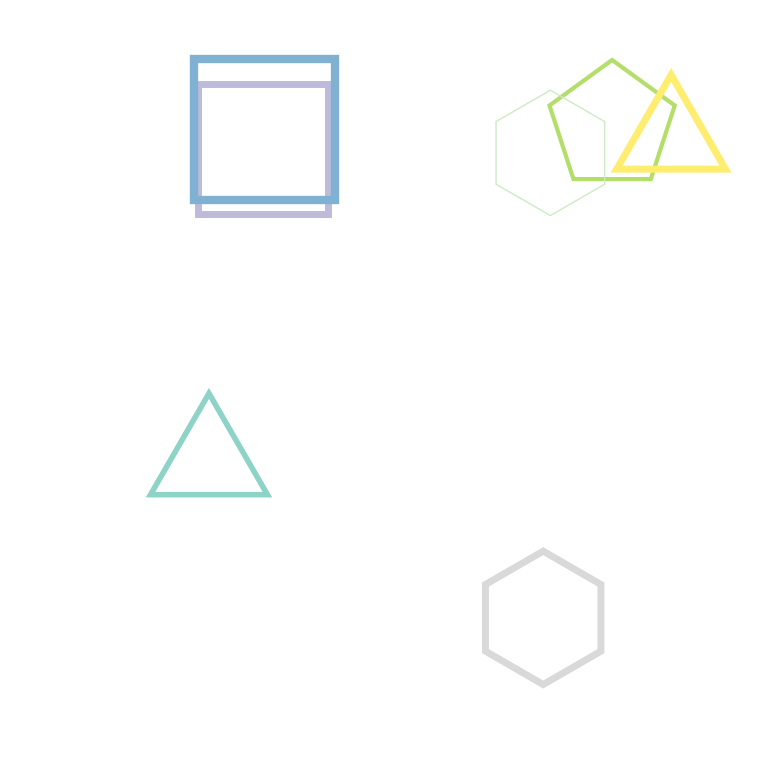[{"shape": "triangle", "thickness": 2, "radius": 0.44, "center": [0.271, 0.401]}, {"shape": "square", "thickness": 2.5, "radius": 0.42, "center": [0.342, 0.806]}, {"shape": "square", "thickness": 3, "radius": 0.46, "center": [0.344, 0.832]}, {"shape": "pentagon", "thickness": 1.5, "radius": 0.43, "center": [0.795, 0.837]}, {"shape": "hexagon", "thickness": 2.5, "radius": 0.43, "center": [0.705, 0.198]}, {"shape": "hexagon", "thickness": 0.5, "radius": 0.41, "center": [0.715, 0.801]}, {"shape": "triangle", "thickness": 2.5, "radius": 0.41, "center": [0.872, 0.821]}]